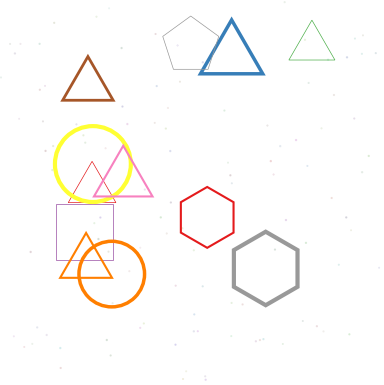[{"shape": "triangle", "thickness": 0.5, "radius": 0.36, "center": [0.239, 0.509]}, {"shape": "hexagon", "thickness": 1.5, "radius": 0.4, "center": [0.538, 0.435]}, {"shape": "triangle", "thickness": 2.5, "radius": 0.47, "center": [0.602, 0.855]}, {"shape": "triangle", "thickness": 0.5, "radius": 0.35, "center": [0.81, 0.879]}, {"shape": "square", "thickness": 0.5, "radius": 0.37, "center": [0.22, 0.397]}, {"shape": "triangle", "thickness": 1.5, "radius": 0.39, "center": [0.224, 0.317]}, {"shape": "circle", "thickness": 2.5, "radius": 0.43, "center": [0.29, 0.288]}, {"shape": "circle", "thickness": 3, "radius": 0.49, "center": [0.241, 0.574]}, {"shape": "triangle", "thickness": 2, "radius": 0.38, "center": [0.228, 0.777]}, {"shape": "triangle", "thickness": 1.5, "radius": 0.44, "center": [0.32, 0.534]}, {"shape": "hexagon", "thickness": 3, "radius": 0.48, "center": [0.69, 0.303]}, {"shape": "pentagon", "thickness": 0.5, "radius": 0.38, "center": [0.495, 0.882]}]